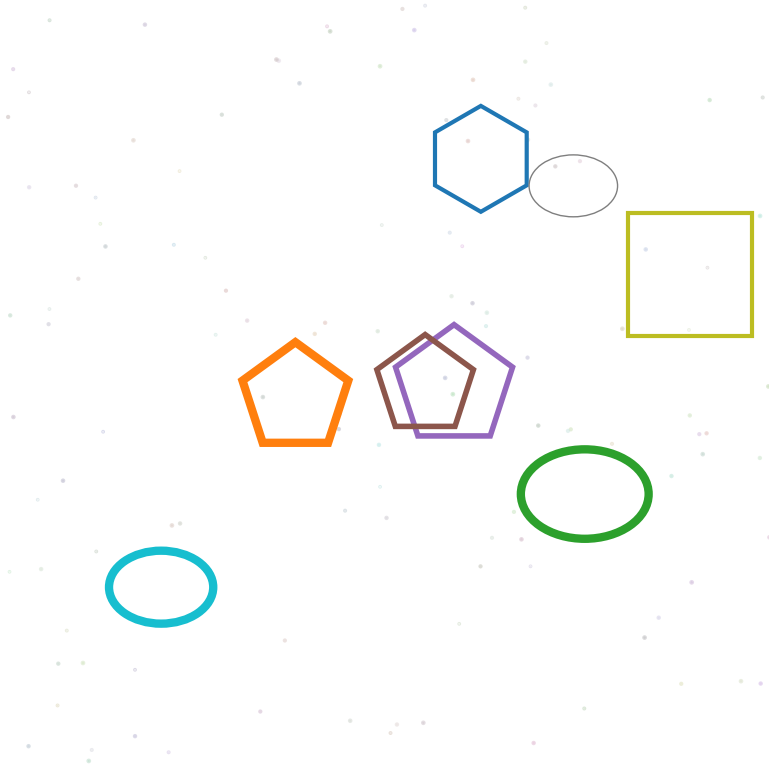[{"shape": "hexagon", "thickness": 1.5, "radius": 0.34, "center": [0.624, 0.794]}, {"shape": "pentagon", "thickness": 3, "radius": 0.36, "center": [0.384, 0.483]}, {"shape": "oval", "thickness": 3, "radius": 0.41, "center": [0.759, 0.358]}, {"shape": "pentagon", "thickness": 2, "radius": 0.4, "center": [0.59, 0.498]}, {"shape": "pentagon", "thickness": 2, "radius": 0.33, "center": [0.552, 0.5]}, {"shape": "oval", "thickness": 0.5, "radius": 0.29, "center": [0.745, 0.759]}, {"shape": "square", "thickness": 1.5, "radius": 0.4, "center": [0.896, 0.643]}, {"shape": "oval", "thickness": 3, "radius": 0.34, "center": [0.209, 0.237]}]